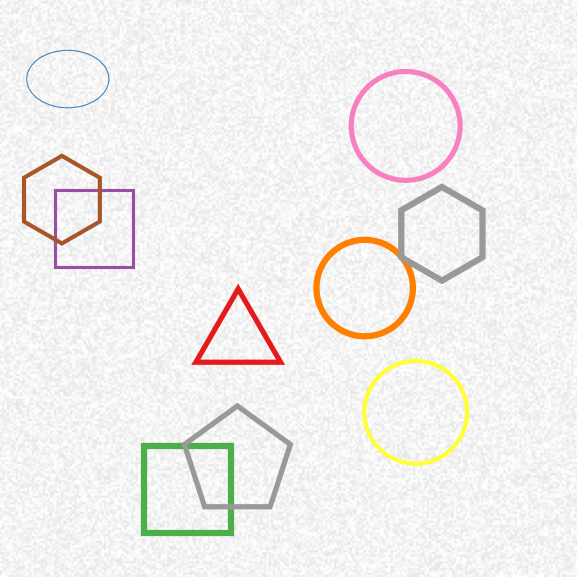[{"shape": "triangle", "thickness": 2.5, "radius": 0.42, "center": [0.412, 0.414]}, {"shape": "oval", "thickness": 0.5, "radius": 0.36, "center": [0.117, 0.862]}, {"shape": "square", "thickness": 3, "radius": 0.38, "center": [0.325, 0.151]}, {"shape": "square", "thickness": 1.5, "radius": 0.34, "center": [0.163, 0.603]}, {"shape": "circle", "thickness": 3, "radius": 0.42, "center": [0.631, 0.5]}, {"shape": "circle", "thickness": 2, "radius": 0.44, "center": [0.72, 0.285]}, {"shape": "hexagon", "thickness": 2, "radius": 0.38, "center": [0.107, 0.653]}, {"shape": "circle", "thickness": 2.5, "radius": 0.47, "center": [0.702, 0.781]}, {"shape": "pentagon", "thickness": 2.5, "radius": 0.48, "center": [0.411, 0.2]}, {"shape": "hexagon", "thickness": 3, "radius": 0.41, "center": [0.765, 0.594]}]